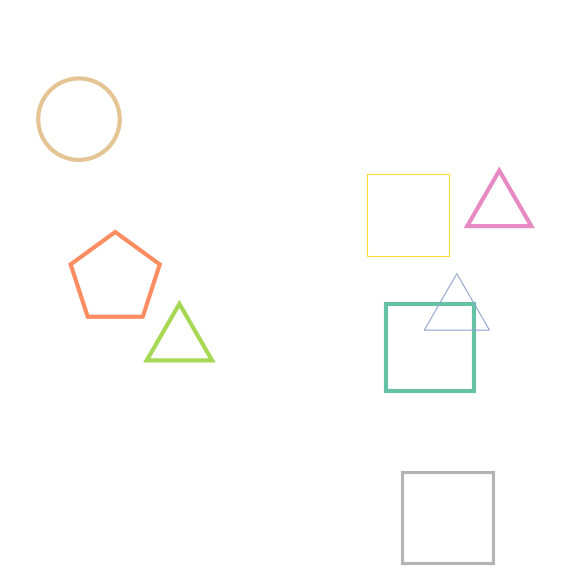[{"shape": "square", "thickness": 2, "radius": 0.38, "center": [0.745, 0.397]}, {"shape": "pentagon", "thickness": 2, "radius": 0.41, "center": [0.199, 0.516]}, {"shape": "triangle", "thickness": 0.5, "radius": 0.33, "center": [0.791, 0.46]}, {"shape": "triangle", "thickness": 2, "radius": 0.32, "center": [0.865, 0.64]}, {"shape": "triangle", "thickness": 2, "radius": 0.33, "center": [0.311, 0.408]}, {"shape": "square", "thickness": 0.5, "radius": 0.36, "center": [0.707, 0.627]}, {"shape": "circle", "thickness": 2, "radius": 0.35, "center": [0.137, 0.793]}, {"shape": "square", "thickness": 1.5, "radius": 0.39, "center": [0.775, 0.103]}]